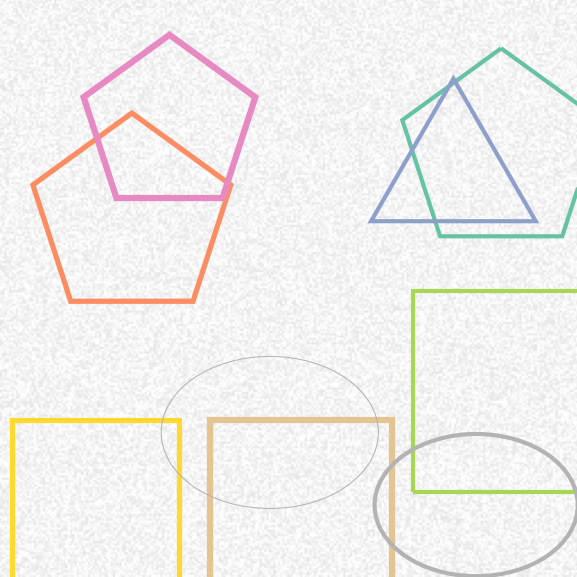[{"shape": "pentagon", "thickness": 2, "radius": 0.9, "center": [0.868, 0.736]}, {"shape": "pentagon", "thickness": 2.5, "radius": 0.9, "center": [0.228, 0.623]}, {"shape": "triangle", "thickness": 2, "radius": 0.82, "center": [0.785, 0.698]}, {"shape": "pentagon", "thickness": 3, "radius": 0.78, "center": [0.293, 0.783]}, {"shape": "square", "thickness": 2, "radius": 0.87, "center": [0.889, 0.322]}, {"shape": "square", "thickness": 2.5, "radius": 0.72, "center": [0.165, 0.128]}, {"shape": "square", "thickness": 3, "radius": 0.79, "center": [0.521, 0.115]}, {"shape": "oval", "thickness": 2, "radius": 0.88, "center": [0.825, 0.125]}, {"shape": "oval", "thickness": 0.5, "radius": 0.94, "center": [0.467, 0.25]}]